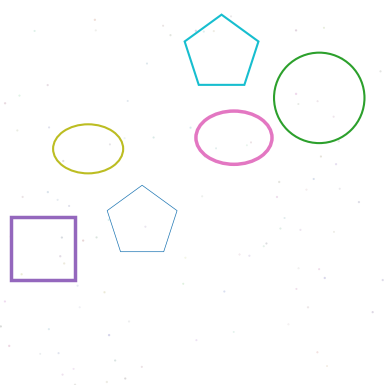[{"shape": "pentagon", "thickness": 0.5, "radius": 0.48, "center": [0.369, 0.423]}, {"shape": "circle", "thickness": 1.5, "radius": 0.59, "center": [0.829, 0.746]}, {"shape": "square", "thickness": 2.5, "radius": 0.41, "center": [0.112, 0.353]}, {"shape": "oval", "thickness": 2.5, "radius": 0.49, "center": [0.608, 0.642]}, {"shape": "oval", "thickness": 1.5, "radius": 0.46, "center": [0.229, 0.613]}, {"shape": "pentagon", "thickness": 1.5, "radius": 0.5, "center": [0.575, 0.861]}]